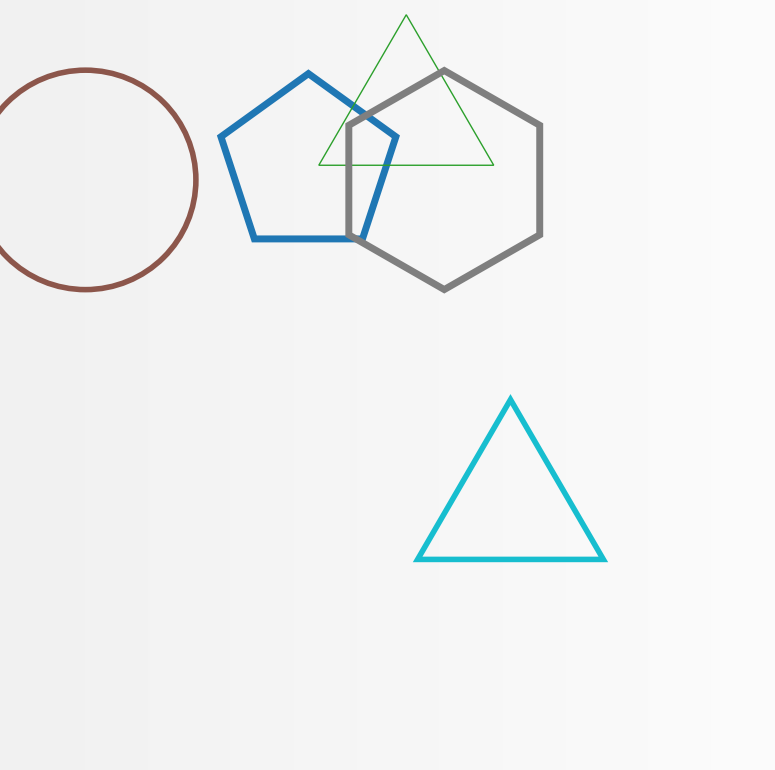[{"shape": "pentagon", "thickness": 2.5, "radius": 0.59, "center": [0.398, 0.786]}, {"shape": "triangle", "thickness": 0.5, "radius": 0.65, "center": [0.524, 0.851]}, {"shape": "circle", "thickness": 2, "radius": 0.71, "center": [0.11, 0.766]}, {"shape": "hexagon", "thickness": 2.5, "radius": 0.71, "center": [0.573, 0.766]}, {"shape": "triangle", "thickness": 2, "radius": 0.69, "center": [0.659, 0.343]}]